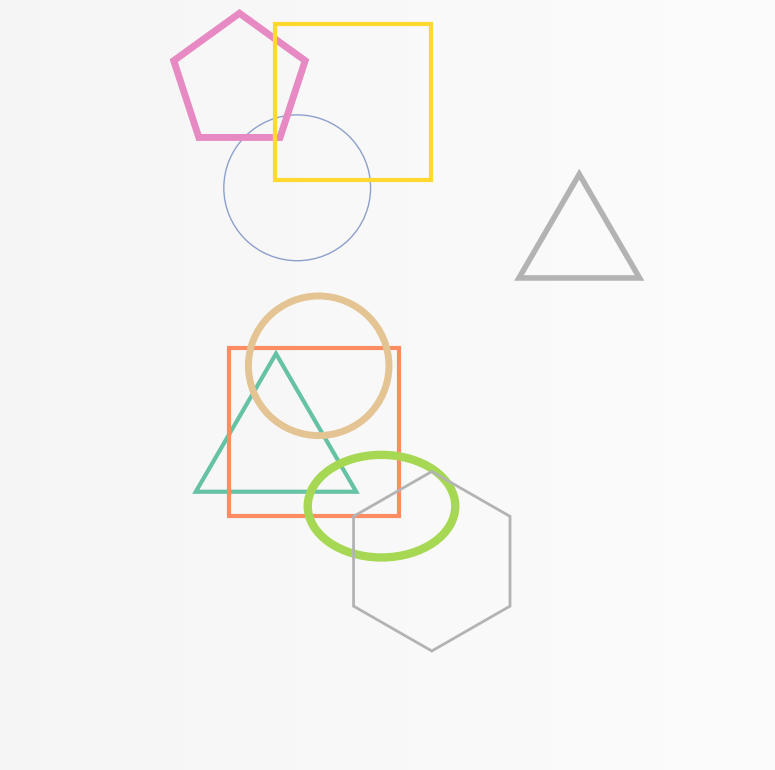[{"shape": "triangle", "thickness": 1.5, "radius": 0.6, "center": [0.356, 0.421]}, {"shape": "square", "thickness": 1.5, "radius": 0.55, "center": [0.405, 0.439]}, {"shape": "circle", "thickness": 0.5, "radius": 0.47, "center": [0.383, 0.756]}, {"shape": "pentagon", "thickness": 2.5, "radius": 0.45, "center": [0.309, 0.894]}, {"shape": "oval", "thickness": 3, "radius": 0.48, "center": [0.492, 0.343]}, {"shape": "square", "thickness": 1.5, "radius": 0.5, "center": [0.455, 0.868]}, {"shape": "circle", "thickness": 2.5, "radius": 0.45, "center": [0.411, 0.525]}, {"shape": "hexagon", "thickness": 1, "radius": 0.58, "center": [0.557, 0.271]}, {"shape": "triangle", "thickness": 2, "radius": 0.45, "center": [0.747, 0.684]}]